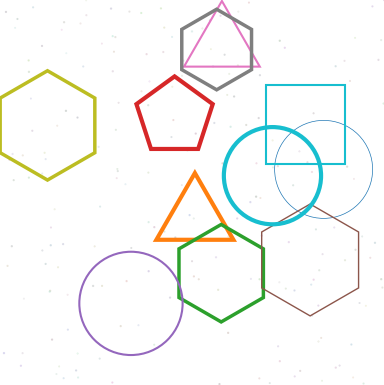[{"shape": "circle", "thickness": 0.5, "radius": 0.64, "center": [0.841, 0.56]}, {"shape": "triangle", "thickness": 3, "radius": 0.58, "center": [0.506, 0.435]}, {"shape": "hexagon", "thickness": 2.5, "radius": 0.63, "center": [0.575, 0.29]}, {"shape": "pentagon", "thickness": 3, "radius": 0.52, "center": [0.453, 0.697]}, {"shape": "circle", "thickness": 1.5, "radius": 0.67, "center": [0.34, 0.212]}, {"shape": "hexagon", "thickness": 1, "radius": 0.73, "center": [0.806, 0.325]}, {"shape": "triangle", "thickness": 1.5, "radius": 0.57, "center": [0.576, 0.884]}, {"shape": "hexagon", "thickness": 2.5, "radius": 0.52, "center": [0.563, 0.871]}, {"shape": "hexagon", "thickness": 2.5, "radius": 0.71, "center": [0.123, 0.674]}, {"shape": "circle", "thickness": 3, "radius": 0.63, "center": [0.708, 0.544]}, {"shape": "square", "thickness": 1.5, "radius": 0.51, "center": [0.793, 0.677]}]